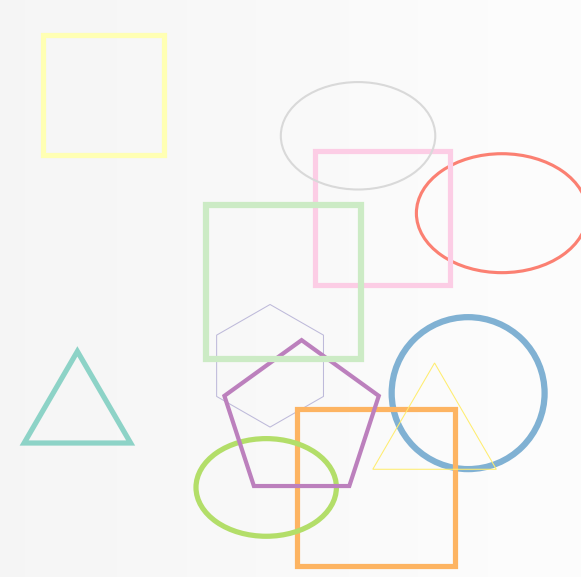[{"shape": "triangle", "thickness": 2.5, "radius": 0.53, "center": [0.133, 0.285]}, {"shape": "square", "thickness": 2.5, "radius": 0.52, "center": [0.178, 0.834]}, {"shape": "hexagon", "thickness": 0.5, "radius": 0.53, "center": [0.465, 0.366]}, {"shape": "oval", "thickness": 1.5, "radius": 0.74, "center": [0.863, 0.63]}, {"shape": "circle", "thickness": 3, "radius": 0.66, "center": [0.805, 0.318]}, {"shape": "square", "thickness": 2.5, "radius": 0.68, "center": [0.647, 0.155]}, {"shape": "oval", "thickness": 2.5, "radius": 0.6, "center": [0.458, 0.155]}, {"shape": "square", "thickness": 2.5, "radius": 0.58, "center": [0.658, 0.621]}, {"shape": "oval", "thickness": 1, "radius": 0.66, "center": [0.616, 0.764]}, {"shape": "pentagon", "thickness": 2, "radius": 0.7, "center": [0.519, 0.271]}, {"shape": "square", "thickness": 3, "radius": 0.67, "center": [0.487, 0.51]}, {"shape": "triangle", "thickness": 0.5, "radius": 0.61, "center": [0.748, 0.248]}]